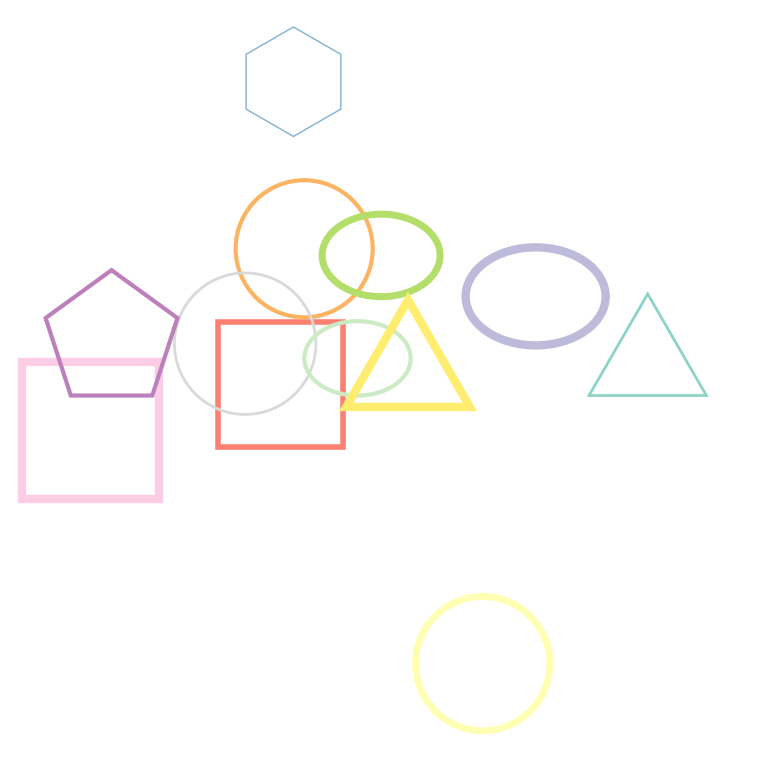[{"shape": "triangle", "thickness": 1, "radius": 0.44, "center": [0.841, 0.53]}, {"shape": "circle", "thickness": 2.5, "radius": 0.44, "center": [0.627, 0.138]}, {"shape": "oval", "thickness": 3, "radius": 0.45, "center": [0.696, 0.615]}, {"shape": "square", "thickness": 2, "radius": 0.41, "center": [0.364, 0.501]}, {"shape": "hexagon", "thickness": 0.5, "radius": 0.36, "center": [0.381, 0.894]}, {"shape": "circle", "thickness": 1.5, "radius": 0.45, "center": [0.395, 0.677]}, {"shape": "oval", "thickness": 2.5, "radius": 0.38, "center": [0.495, 0.668]}, {"shape": "square", "thickness": 3, "radius": 0.44, "center": [0.117, 0.441]}, {"shape": "circle", "thickness": 1, "radius": 0.46, "center": [0.318, 0.554]}, {"shape": "pentagon", "thickness": 1.5, "radius": 0.45, "center": [0.145, 0.559]}, {"shape": "oval", "thickness": 1.5, "radius": 0.35, "center": [0.464, 0.535]}, {"shape": "triangle", "thickness": 3, "radius": 0.46, "center": [0.53, 0.518]}]